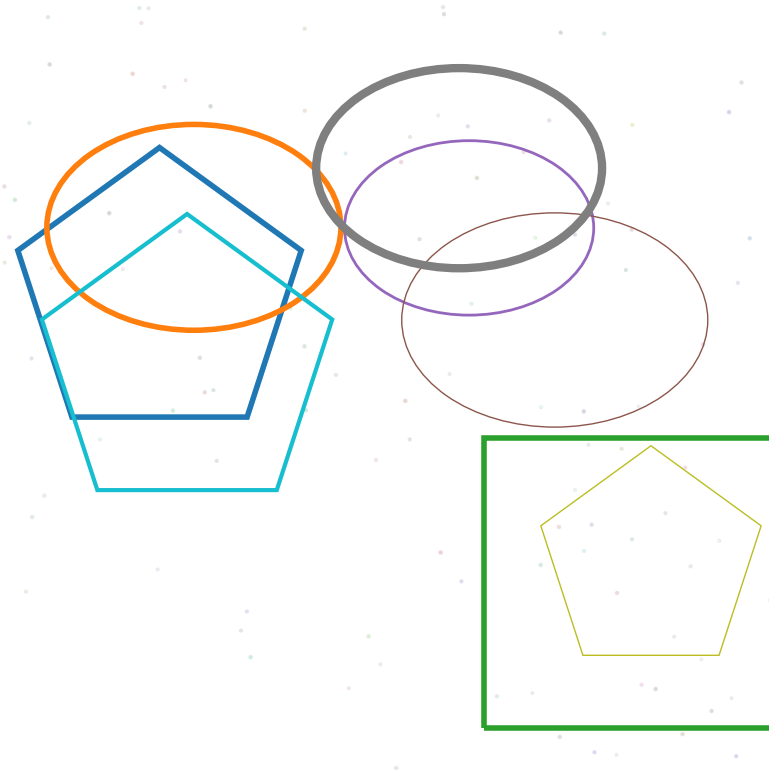[{"shape": "pentagon", "thickness": 2, "radius": 0.97, "center": [0.207, 0.615]}, {"shape": "oval", "thickness": 2, "radius": 0.95, "center": [0.252, 0.705]}, {"shape": "square", "thickness": 2, "radius": 0.94, "center": [0.817, 0.243]}, {"shape": "oval", "thickness": 1, "radius": 0.81, "center": [0.609, 0.704]}, {"shape": "oval", "thickness": 0.5, "radius": 0.99, "center": [0.72, 0.584]}, {"shape": "oval", "thickness": 3, "radius": 0.93, "center": [0.596, 0.782]}, {"shape": "pentagon", "thickness": 0.5, "radius": 0.75, "center": [0.845, 0.271]}, {"shape": "pentagon", "thickness": 1.5, "radius": 0.99, "center": [0.243, 0.524]}]